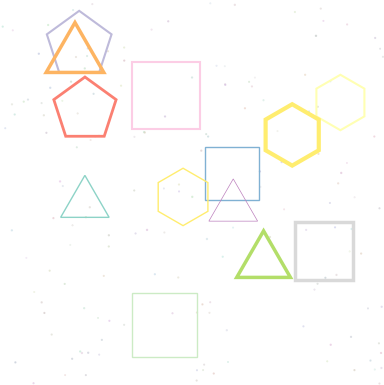[{"shape": "triangle", "thickness": 1, "radius": 0.36, "center": [0.22, 0.472]}, {"shape": "hexagon", "thickness": 1.5, "radius": 0.36, "center": [0.884, 0.734]}, {"shape": "pentagon", "thickness": 1.5, "radius": 0.44, "center": [0.206, 0.883]}, {"shape": "pentagon", "thickness": 2, "radius": 0.43, "center": [0.221, 0.715]}, {"shape": "square", "thickness": 1, "radius": 0.35, "center": [0.603, 0.55]}, {"shape": "triangle", "thickness": 2.5, "radius": 0.43, "center": [0.195, 0.855]}, {"shape": "triangle", "thickness": 2.5, "radius": 0.4, "center": [0.685, 0.32]}, {"shape": "square", "thickness": 1.5, "radius": 0.44, "center": [0.431, 0.751]}, {"shape": "square", "thickness": 2.5, "radius": 0.38, "center": [0.842, 0.349]}, {"shape": "triangle", "thickness": 0.5, "radius": 0.37, "center": [0.606, 0.462]}, {"shape": "square", "thickness": 1, "radius": 0.42, "center": [0.428, 0.155]}, {"shape": "hexagon", "thickness": 3, "radius": 0.4, "center": [0.759, 0.65]}, {"shape": "hexagon", "thickness": 1, "radius": 0.37, "center": [0.475, 0.488]}]